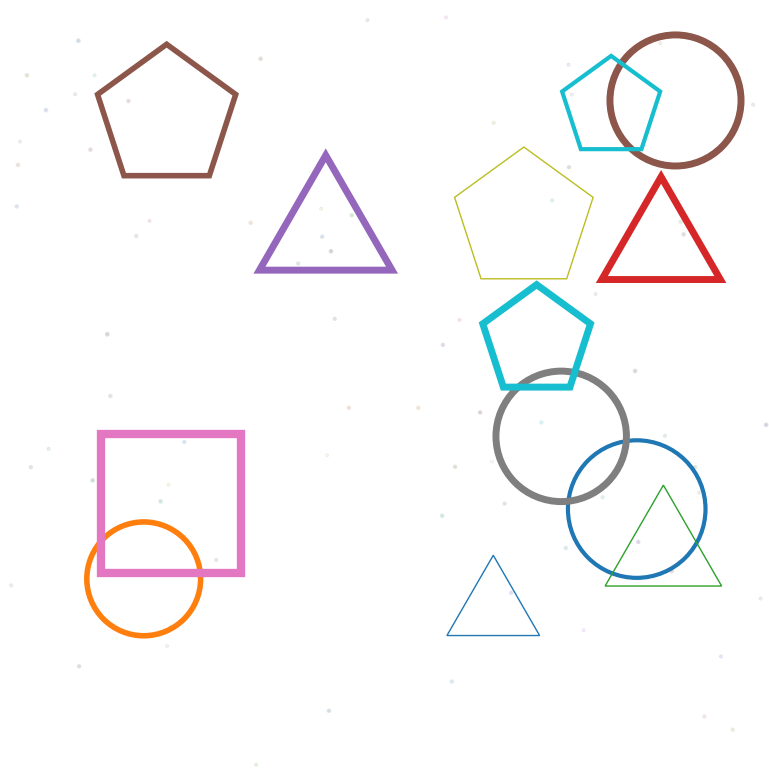[{"shape": "triangle", "thickness": 0.5, "radius": 0.35, "center": [0.641, 0.209]}, {"shape": "circle", "thickness": 1.5, "radius": 0.45, "center": [0.827, 0.339]}, {"shape": "circle", "thickness": 2, "radius": 0.37, "center": [0.187, 0.248]}, {"shape": "triangle", "thickness": 0.5, "radius": 0.44, "center": [0.862, 0.283]}, {"shape": "triangle", "thickness": 2.5, "radius": 0.44, "center": [0.859, 0.681]}, {"shape": "triangle", "thickness": 2.5, "radius": 0.5, "center": [0.423, 0.699]}, {"shape": "pentagon", "thickness": 2, "radius": 0.47, "center": [0.216, 0.848]}, {"shape": "circle", "thickness": 2.5, "radius": 0.43, "center": [0.877, 0.87]}, {"shape": "square", "thickness": 3, "radius": 0.45, "center": [0.222, 0.346]}, {"shape": "circle", "thickness": 2.5, "radius": 0.42, "center": [0.729, 0.433]}, {"shape": "pentagon", "thickness": 0.5, "radius": 0.47, "center": [0.68, 0.714]}, {"shape": "pentagon", "thickness": 2.5, "radius": 0.37, "center": [0.697, 0.557]}, {"shape": "pentagon", "thickness": 1.5, "radius": 0.33, "center": [0.794, 0.86]}]